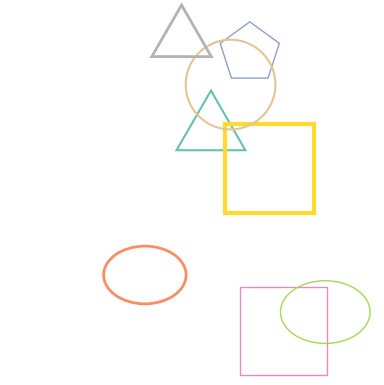[{"shape": "triangle", "thickness": 1.5, "radius": 0.52, "center": [0.548, 0.661]}, {"shape": "oval", "thickness": 2, "radius": 0.54, "center": [0.376, 0.286]}, {"shape": "pentagon", "thickness": 1, "radius": 0.4, "center": [0.649, 0.862]}, {"shape": "square", "thickness": 1, "radius": 0.57, "center": [0.737, 0.14]}, {"shape": "oval", "thickness": 1, "radius": 0.58, "center": [0.845, 0.189]}, {"shape": "square", "thickness": 3, "radius": 0.58, "center": [0.701, 0.562]}, {"shape": "circle", "thickness": 1.5, "radius": 0.58, "center": [0.599, 0.78]}, {"shape": "triangle", "thickness": 2, "radius": 0.45, "center": [0.472, 0.898]}]